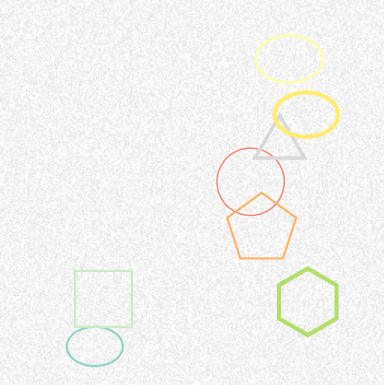[{"shape": "oval", "thickness": 1.5, "radius": 0.36, "center": [0.246, 0.1]}, {"shape": "oval", "thickness": 2, "radius": 0.44, "center": [0.752, 0.847]}, {"shape": "circle", "thickness": 1, "radius": 0.44, "center": [0.651, 0.528]}, {"shape": "pentagon", "thickness": 1.5, "radius": 0.47, "center": [0.68, 0.405]}, {"shape": "hexagon", "thickness": 3, "radius": 0.43, "center": [0.799, 0.216]}, {"shape": "triangle", "thickness": 2.5, "radius": 0.37, "center": [0.727, 0.627]}, {"shape": "square", "thickness": 1.5, "radius": 0.37, "center": [0.269, 0.223]}, {"shape": "oval", "thickness": 3, "radius": 0.41, "center": [0.796, 0.702]}]